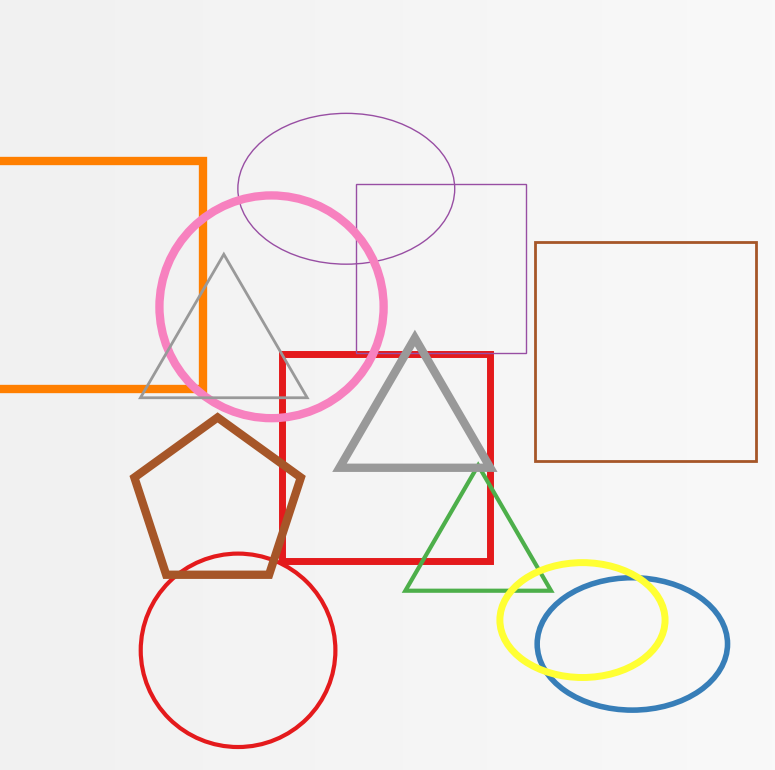[{"shape": "circle", "thickness": 1.5, "radius": 0.63, "center": [0.307, 0.155]}, {"shape": "square", "thickness": 2.5, "radius": 0.67, "center": [0.498, 0.406]}, {"shape": "oval", "thickness": 2, "radius": 0.61, "center": [0.816, 0.164]}, {"shape": "triangle", "thickness": 1.5, "radius": 0.54, "center": [0.617, 0.287]}, {"shape": "square", "thickness": 0.5, "radius": 0.55, "center": [0.569, 0.651]}, {"shape": "oval", "thickness": 0.5, "radius": 0.7, "center": [0.447, 0.755]}, {"shape": "square", "thickness": 3, "radius": 0.74, "center": [0.114, 0.643]}, {"shape": "oval", "thickness": 2.5, "radius": 0.53, "center": [0.752, 0.195]}, {"shape": "square", "thickness": 1, "radius": 0.71, "center": [0.833, 0.544]}, {"shape": "pentagon", "thickness": 3, "radius": 0.56, "center": [0.281, 0.345]}, {"shape": "circle", "thickness": 3, "radius": 0.72, "center": [0.35, 0.602]}, {"shape": "triangle", "thickness": 3, "radius": 0.56, "center": [0.535, 0.449]}, {"shape": "triangle", "thickness": 1, "radius": 0.62, "center": [0.289, 0.546]}]